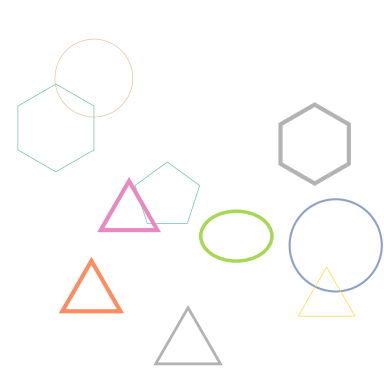[{"shape": "hexagon", "thickness": 0.5, "radius": 0.57, "center": [0.145, 0.668]}, {"shape": "pentagon", "thickness": 0.5, "radius": 0.44, "center": [0.435, 0.491]}, {"shape": "triangle", "thickness": 3, "radius": 0.44, "center": [0.237, 0.235]}, {"shape": "circle", "thickness": 1.5, "radius": 0.6, "center": [0.872, 0.363]}, {"shape": "triangle", "thickness": 3, "radius": 0.43, "center": [0.335, 0.445]}, {"shape": "oval", "thickness": 2.5, "radius": 0.46, "center": [0.614, 0.387]}, {"shape": "triangle", "thickness": 0.5, "radius": 0.43, "center": [0.848, 0.221]}, {"shape": "circle", "thickness": 0.5, "radius": 0.51, "center": [0.244, 0.797]}, {"shape": "triangle", "thickness": 2, "radius": 0.49, "center": [0.488, 0.103]}, {"shape": "hexagon", "thickness": 3, "radius": 0.51, "center": [0.817, 0.626]}]